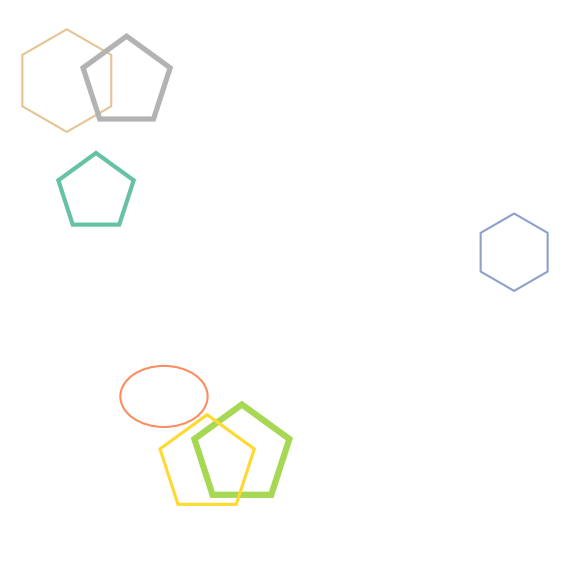[{"shape": "pentagon", "thickness": 2, "radius": 0.34, "center": [0.166, 0.666]}, {"shape": "oval", "thickness": 1, "radius": 0.38, "center": [0.284, 0.313]}, {"shape": "hexagon", "thickness": 1, "radius": 0.33, "center": [0.89, 0.562]}, {"shape": "pentagon", "thickness": 3, "radius": 0.43, "center": [0.419, 0.212]}, {"shape": "pentagon", "thickness": 1.5, "radius": 0.43, "center": [0.359, 0.195]}, {"shape": "hexagon", "thickness": 1, "radius": 0.44, "center": [0.116, 0.86]}, {"shape": "pentagon", "thickness": 2.5, "radius": 0.4, "center": [0.219, 0.857]}]